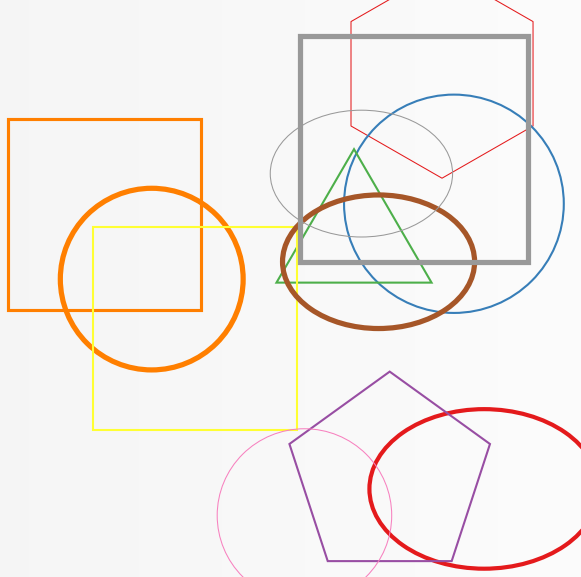[{"shape": "hexagon", "thickness": 0.5, "radius": 0.9, "center": [0.76, 0.871]}, {"shape": "oval", "thickness": 2, "radius": 0.99, "center": [0.833, 0.153]}, {"shape": "circle", "thickness": 1, "radius": 0.95, "center": [0.781, 0.646]}, {"shape": "triangle", "thickness": 1, "radius": 0.77, "center": [0.609, 0.587]}, {"shape": "pentagon", "thickness": 1, "radius": 0.91, "center": [0.67, 0.174]}, {"shape": "square", "thickness": 1.5, "radius": 0.83, "center": [0.18, 0.628]}, {"shape": "circle", "thickness": 2.5, "radius": 0.79, "center": [0.261, 0.516]}, {"shape": "square", "thickness": 1, "radius": 0.88, "center": [0.335, 0.43]}, {"shape": "oval", "thickness": 2.5, "radius": 0.83, "center": [0.651, 0.546]}, {"shape": "circle", "thickness": 0.5, "radius": 0.75, "center": [0.524, 0.107]}, {"shape": "square", "thickness": 2.5, "radius": 0.98, "center": [0.712, 0.741]}, {"shape": "oval", "thickness": 0.5, "radius": 0.78, "center": [0.622, 0.699]}]